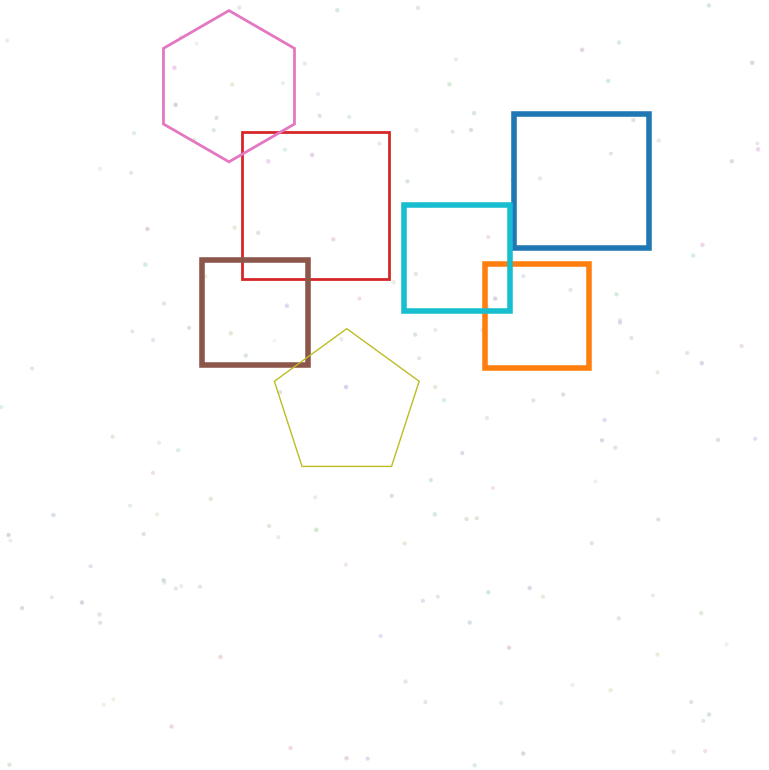[{"shape": "square", "thickness": 2, "radius": 0.44, "center": [0.755, 0.765]}, {"shape": "square", "thickness": 2, "radius": 0.34, "center": [0.698, 0.589]}, {"shape": "square", "thickness": 1, "radius": 0.48, "center": [0.41, 0.733]}, {"shape": "square", "thickness": 2, "radius": 0.34, "center": [0.331, 0.594]}, {"shape": "hexagon", "thickness": 1, "radius": 0.49, "center": [0.297, 0.888]}, {"shape": "pentagon", "thickness": 0.5, "radius": 0.49, "center": [0.45, 0.474]}, {"shape": "square", "thickness": 2, "radius": 0.34, "center": [0.593, 0.665]}]